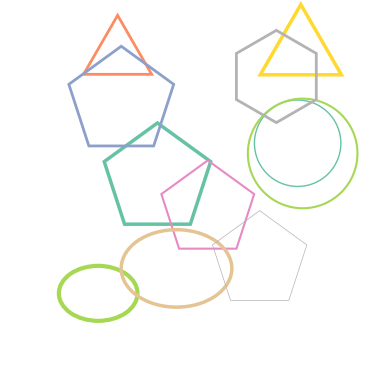[{"shape": "circle", "thickness": 1, "radius": 0.56, "center": [0.773, 0.628]}, {"shape": "pentagon", "thickness": 2.5, "radius": 0.73, "center": [0.409, 0.535]}, {"shape": "triangle", "thickness": 2, "radius": 0.51, "center": [0.305, 0.858]}, {"shape": "pentagon", "thickness": 2, "radius": 0.72, "center": [0.315, 0.737]}, {"shape": "pentagon", "thickness": 1.5, "radius": 0.63, "center": [0.54, 0.457]}, {"shape": "circle", "thickness": 1.5, "radius": 0.71, "center": [0.786, 0.601]}, {"shape": "oval", "thickness": 3, "radius": 0.51, "center": [0.255, 0.238]}, {"shape": "triangle", "thickness": 2.5, "radius": 0.61, "center": [0.781, 0.867]}, {"shape": "oval", "thickness": 2.5, "radius": 0.72, "center": [0.458, 0.303]}, {"shape": "hexagon", "thickness": 2, "radius": 0.6, "center": [0.718, 0.801]}, {"shape": "pentagon", "thickness": 0.5, "radius": 0.64, "center": [0.674, 0.324]}]